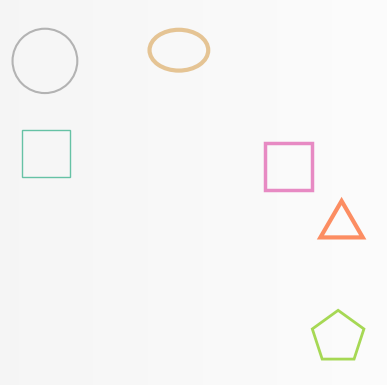[{"shape": "square", "thickness": 1, "radius": 0.31, "center": [0.118, 0.602]}, {"shape": "triangle", "thickness": 3, "radius": 0.32, "center": [0.882, 0.415]}, {"shape": "square", "thickness": 2.5, "radius": 0.31, "center": [0.744, 0.569]}, {"shape": "pentagon", "thickness": 2, "radius": 0.35, "center": [0.873, 0.124]}, {"shape": "oval", "thickness": 3, "radius": 0.38, "center": [0.462, 0.87]}, {"shape": "circle", "thickness": 1.5, "radius": 0.42, "center": [0.116, 0.842]}]